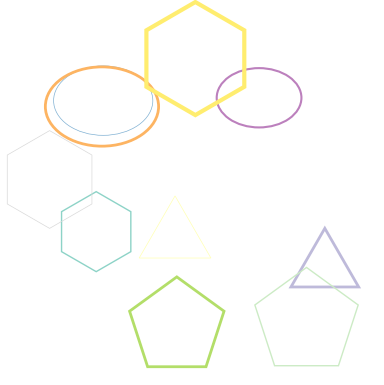[{"shape": "hexagon", "thickness": 1, "radius": 0.52, "center": [0.25, 0.398]}, {"shape": "triangle", "thickness": 0.5, "radius": 0.54, "center": [0.455, 0.384]}, {"shape": "triangle", "thickness": 2, "radius": 0.51, "center": [0.844, 0.305]}, {"shape": "oval", "thickness": 0.5, "radius": 0.64, "center": [0.268, 0.739]}, {"shape": "oval", "thickness": 2, "radius": 0.74, "center": [0.265, 0.723]}, {"shape": "pentagon", "thickness": 2, "radius": 0.64, "center": [0.459, 0.152]}, {"shape": "hexagon", "thickness": 0.5, "radius": 0.63, "center": [0.129, 0.534]}, {"shape": "oval", "thickness": 1.5, "radius": 0.55, "center": [0.673, 0.746]}, {"shape": "pentagon", "thickness": 1, "radius": 0.71, "center": [0.796, 0.164]}, {"shape": "hexagon", "thickness": 3, "radius": 0.73, "center": [0.507, 0.848]}]